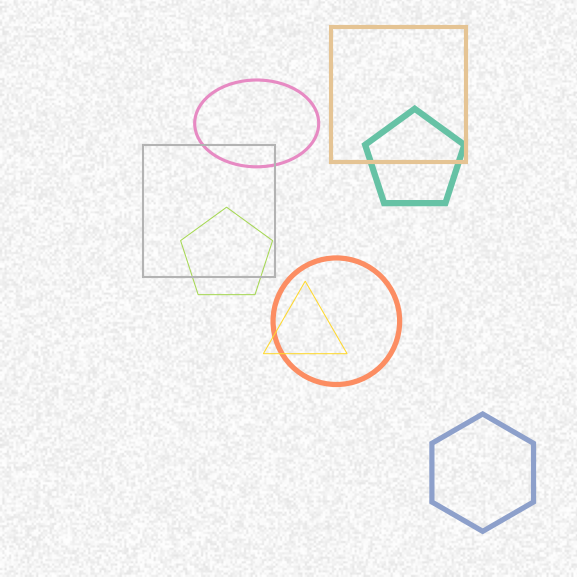[{"shape": "pentagon", "thickness": 3, "radius": 0.45, "center": [0.718, 0.72]}, {"shape": "circle", "thickness": 2.5, "radius": 0.55, "center": [0.582, 0.443]}, {"shape": "hexagon", "thickness": 2.5, "radius": 0.51, "center": [0.836, 0.181]}, {"shape": "oval", "thickness": 1.5, "radius": 0.54, "center": [0.444, 0.785]}, {"shape": "pentagon", "thickness": 0.5, "radius": 0.42, "center": [0.392, 0.557]}, {"shape": "triangle", "thickness": 0.5, "radius": 0.42, "center": [0.529, 0.429]}, {"shape": "square", "thickness": 2, "radius": 0.58, "center": [0.691, 0.835]}, {"shape": "square", "thickness": 1, "radius": 0.57, "center": [0.362, 0.634]}]